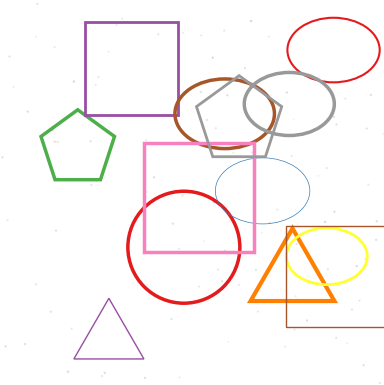[{"shape": "oval", "thickness": 1.5, "radius": 0.6, "center": [0.866, 0.87]}, {"shape": "circle", "thickness": 2.5, "radius": 0.73, "center": [0.478, 0.358]}, {"shape": "oval", "thickness": 0.5, "radius": 0.61, "center": [0.682, 0.504]}, {"shape": "pentagon", "thickness": 2.5, "radius": 0.5, "center": [0.202, 0.614]}, {"shape": "triangle", "thickness": 1, "radius": 0.53, "center": [0.283, 0.12]}, {"shape": "square", "thickness": 2, "radius": 0.6, "center": [0.341, 0.821]}, {"shape": "triangle", "thickness": 3, "radius": 0.63, "center": [0.76, 0.281]}, {"shape": "oval", "thickness": 2, "radius": 0.53, "center": [0.849, 0.334]}, {"shape": "square", "thickness": 1, "radius": 0.66, "center": [0.874, 0.282]}, {"shape": "oval", "thickness": 2.5, "radius": 0.65, "center": [0.584, 0.704]}, {"shape": "square", "thickness": 2.5, "radius": 0.71, "center": [0.517, 0.487]}, {"shape": "pentagon", "thickness": 2, "radius": 0.58, "center": [0.621, 0.687]}, {"shape": "oval", "thickness": 2.5, "radius": 0.58, "center": [0.751, 0.73]}]